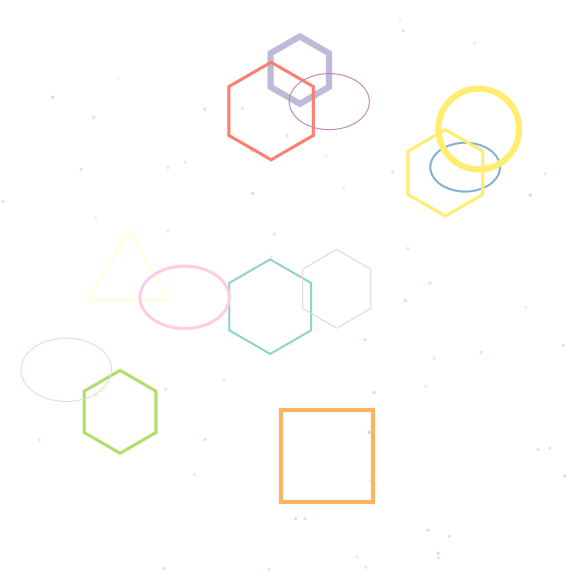[{"shape": "hexagon", "thickness": 1, "radius": 0.41, "center": [0.468, 0.468]}, {"shape": "triangle", "thickness": 0.5, "radius": 0.4, "center": [0.223, 0.52]}, {"shape": "hexagon", "thickness": 3, "radius": 0.29, "center": [0.519, 0.878]}, {"shape": "hexagon", "thickness": 1.5, "radius": 0.42, "center": [0.469, 0.807]}, {"shape": "oval", "thickness": 1, "radius": 0.3, "center": [0.805, 0.71]}, {"shape": "square", "thickness": 2, "radius": 0.4, "center": [0.566, 0.209]}, {"shape": "hexagon", "thickness": 1.5, "radius": 0.36, "center": [0.208, 0.286]}, {"shape": "oval", "thickness": 1.5, "radius": 0.39, "center": [0.32, 0.484]}, {"shape": "hexagon", "thickness": 0.5, "radius": 0.34, "center": [0.583, 0.499]}, {"shape": "oval", "thickness": 0.5, "radius": 0.35, "center": [0.57, 0.823]}, {"shape": "oval", "thickness": 0.5, "radius": 0.39, "center": [0.115, 0.359]}, {"shape": "hexagon", "thickness": 1.5, "radius": 0.37, "center": [0.771, 0.7]}, {"shape": "circle", "thickness": 3, "radius": 0.35, "center": [0.829, 0.776]}]